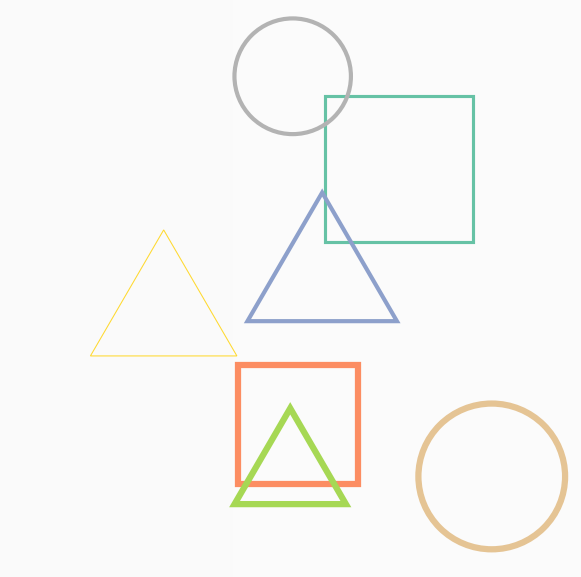[{"shape": "square", "thickness": 1.5, "radius": 0.63, "center": [0.686, 0.707]}, {"shape": "square", "thickness": 3, "radius": 0.51, "center": [0.513, 0.265]}, {"shape": "triangle", "thickness": 2, "radius": 0.74, "center": [0.554, 0.517]}, {"shape": "triangle", "thickness": 3, "radius": 0.55, "center": [0.499, 0.182]}, {"shape": "triangle", "thickness": 0.5, "radius": 0.73, "center": [0.282, 0.456]}, {"shape": "circle", "thickness": 3, "radius": 0.63, "center": [0.846, 0.174]}, {"shape": "circle", "thickness": 2, "radius": 0.5, "center": [0.504, 0.867]}]